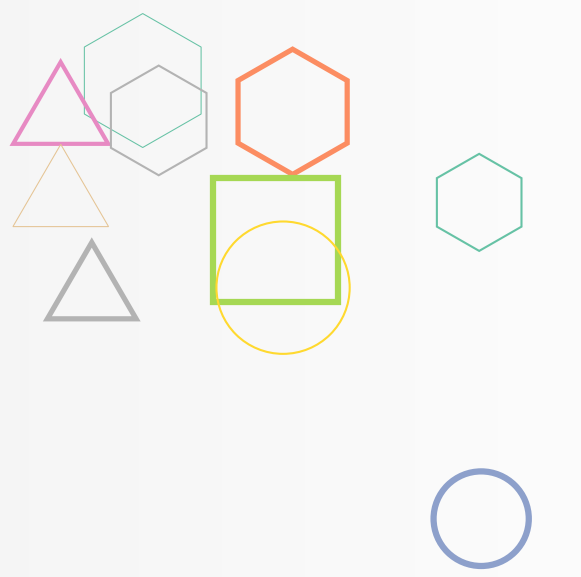[{"shape": "hexagon", "thickness": 1, "radius": 0.42, "center": [0.824, 0.649]}, {"shape": "hexagon", "thickness": 0.5, "radius": 0.58, "center": [0.246, 0.86]}, {"shape": "hexagon", "thickness": 2.5, "radius": 0.54, "center": [0.503, 0.805]}, {"shape": "circle", "thickness": 3, "radius": 0.41, "center": [0.828, 0.101]}, {"shape": "triangle", "thickness": 2, "radius": 0.47, "center": [0.104, 0.797]}, {"shape": "square", "thickness": 3, "radius": 0.54, "center": [0.474, 0.584]}, {"shape": "circle", "thickness": 1, "radius": 0.57, "center": [0.487, 0.501]}, {"shape": "triangle", "thickness": 0.5, "radius": 0.47, "center": [0.105, 0.654]}, {"shape": "hexagon", "thickness": 1, "radius": 0.47, "center": [0.273, 0.791]}, {"shape": "triangle", "thickness": 2.5, "radius": 0.44, "center": [0.158, 0.491]}]